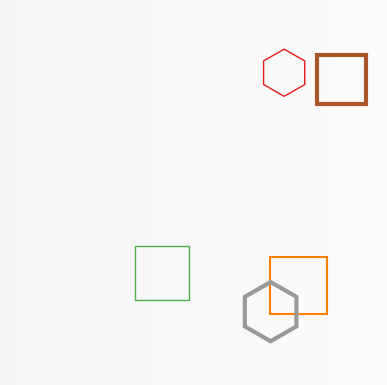[{"shape": "hexagon", "thickness": 1, "radius": 0.31, "center": [0.733, 0.811]}, {"shape": "square", "thickness": 1, "radius": 0.35, "center": [0.418, 0.291]}, {"shape": "square", "thickness": 1.5, "radius": 0.37, "center": [0.77, 0.258]}, {"shape": "square", "thickness": 3, "radius": 0.32, "center": [0.881, 0.794]}, {"shape": "hexagon", "thickness": 3, "radius": 0.38, "center": [0.698, 0.191]}]